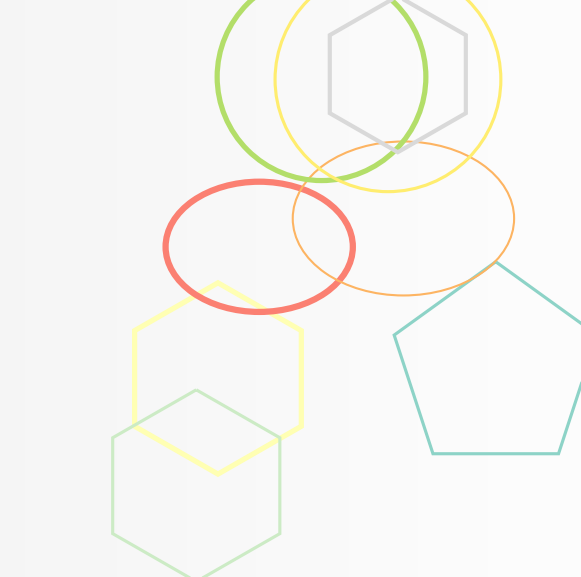[{"shape": "pentagon", "thickness": 1.5, "radius": 0.92, "center": [0.853, 0.362]}, {"shape": "hexagon", "thickness": 2.5, "radius": 0.83, "center": [0.375, 0.344]}, {"shape": "oval", "thickness": 3, "radius": 0.81, "center": [0.446, 0.572]}, {"shape": "oval", "thickness": 1, "radius": 0.95, "center": [0.694, 0.621]}, {"shape": "circle", "thickness": 2.5, "radius": 0.9, "center": [0.553, 0.866]}, {"shape": "hexagon", "thickness": 2, "radius": 0.68, "center": [0.684, 0.871]}, {"shape": "hexagon", "thickness": 1.5, "radius": 0.83, "center": [0.338, 0.158]}, {"shape": "circle", "thickness": 1.5, "radius": 0.97, "center": [0.667, 0.861]}]